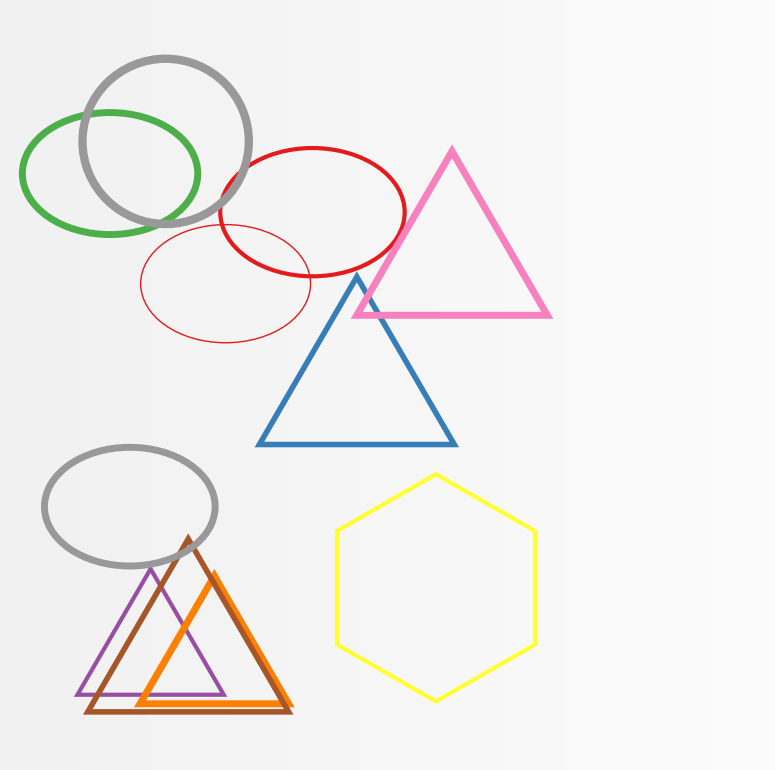[{"shape": "oval", "thickness": 0.5, "radius": 0.55, "center": [0.291, 0.632]}, {"shape": "oval", "thickness": 1.5, "radius": 0.59, "center": [0.403, 0.724]}, {"shape": "triangle", "thickness": 2, "radius": 0.73, "center": [0.46, 0.495]}, {"shape": "oval", "thickness": 2.5, "radius": 0.57, "center": [0.142, 0.775]}, {"shape": "triangle", "thickness": 1.5, "radius": 0.54, "center": [0.194, 0.152]}, {"shape": "triangle", "thickness": 2.5, "radius": 0.55, "center": [0.277, 0.141]}, {"shape": "hexagon", "thickness": 1.5, "radius": 0.74, "center": [0.562, 0.237]}, {"shape": "triangle", "thickness": 2, "radius": 0.75, "center": [0.243, 0.15]}, {"shape": "triangle", "thickness": 2.5, "radius": 0.71, "center": [0.583, 0.662]}, {"shape": "circle", "thickness": 3, "radius": 0.54, "center": [0.214, 0.816]}, {"shape": "oval", "thickness": 2.5, "radius": 0.55, "center": [0.167, 0.342]}]